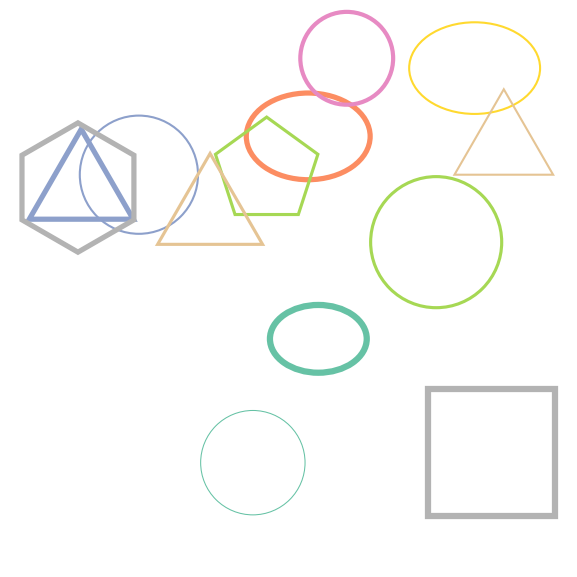[{"shape": "oval", "thickness": 3, "radius": 0.42, "center": [0.551, 0.412]}, {"shape": "circle", "thickness": 0.5, "radius": 0.45, "center": [0.438, 0.198]}, {"shape": "oval", "thickness": 2.5, "radius": 0.54, "center": [0.534, 0.763]}, {"shape": "circle", "thickness": 1, "radius": 0.51, "center": [0.241, 0.697]}, {"shape": "triangle", "thickness": 2.5, "radius": 0.52, "center": [0.141, 0.672]}, {"shape": "circle", "thickness": 2, "radius": 0.4, "center": [0.6, 0.898]}, {"shape": "circle", "thickness": 1.5, "radius": 0.57, "center": [0.755, 0.58]}, {"shape": "pentagon", "thickness": 1.5, "radius": 0.47, "center": [0.462, 0.703]}, {"shape": "oval", "thickness": 1, "radius": 0.57, "center": [0.822, 0.881]}, {"shape": "triangle", "thickness": 1.5, "radius": 0.52, "center": [0.364, 0.628]}, {"shape": "triangle", "thickness": 1, "radius": 0.49, "center": [0.872, 0.746]}, {"shape": "square", "thickness": 3, "radius": 0.55, "center": [0.851, 0.215]}, {"shape": "hexagon", "thickness": 2.5, "radius": 0.56, "center": [0.135, 0.674]}]